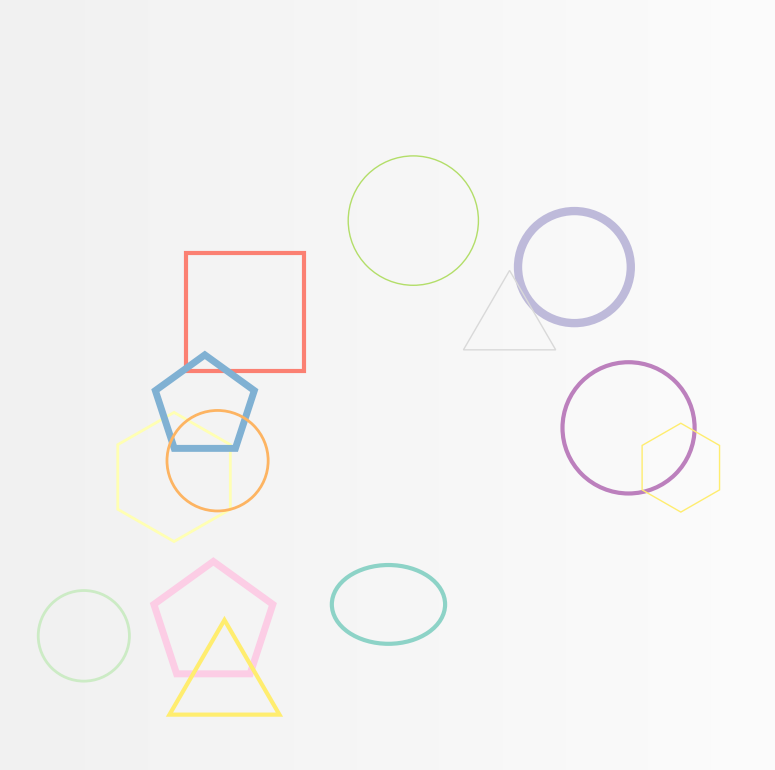[{"shape": "oval", "thickness": 1.5, "radius": 0.37, "center": [0.501, 0.215]}, {"shape": "hexagon", "thickness": 1, "radius": 0.42, "center": [0.225, 0.381]}, {"shape": "circle", "thickness": 3, "radius": 0.36, "center": [0.741, 0.653]}, {"shape": "square", "thickness": 1.5, "radius": 0.38, "center": [0.316, 0.595]}, {"shape": "pentagon", "thickness": 2.5, "radius": 0.34, "center": [0.264, 0.472]}, {"shape": "circle", "thickness": 1, "radius": 0.33, "center": [0.281, 0.402]}, {"shape": "circle", "thickness": 0.5, "radius": 0.42, "center": [0.533, 0.714]}, {"shape": "pentagon", "thickness": 2.5, "radius": 0.4, "center": [0.275, 0.19]}, {"shape": "triangle", "thickness": 0.5, "radius": 0.34, "center": [0.658, 0.58]}, {"shape": "circle", "thickness": 1.5, "radius": 0.43, "center": [0.811, 0.444]}, {"shape": "circle", "thickness": 1, "radius": 0.29, "center": [0.108, 0.174]}, {"shape": "triangle", "thickness": 1.5, "radius": 0.41, "center": [0.29, 0.113]}, {"shape": "hexagon", "thickness": 0.5, "radius": 0.29, "center": [0.878, 0.393]}]